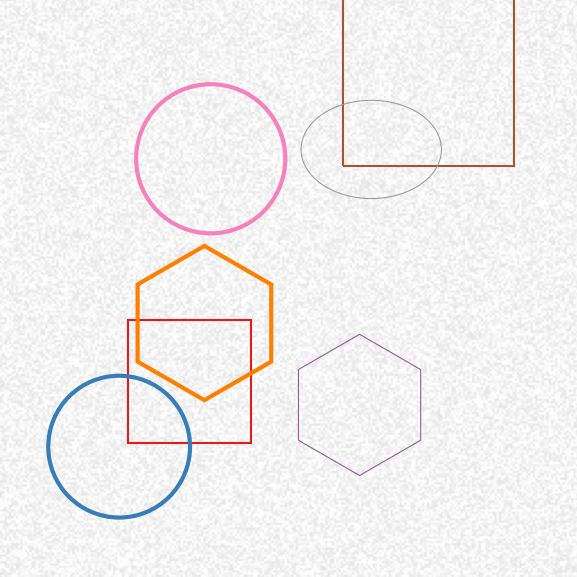[{"shape": "square", "thickness": 1, "radius": 0.53, "center": [0.328, 0.339]}, {"shape": "circle", "thickness": 2, "radius": 0.61, "center": [0.206, 0.226]}, {"shape": "hexagon", "thickness": 0.5, "radius": 0.61, "center": [0.623, 0.298]}, {"shape": "hexagon", "thickness": 2, "radius": 0.67, "center": [0.354, 0.44]}, {"shape": "square", "thickness": 1, "radius": 0.74, "center": [0.743, 0.86]}, {"shape": "circle", "thickness": 2, "radius": 0.65, "center": [0.365, 0.724]}, {"shape": "oval", "thickness": 0.5, "radius": 0.61, "center": [0.643, 0.74]}]